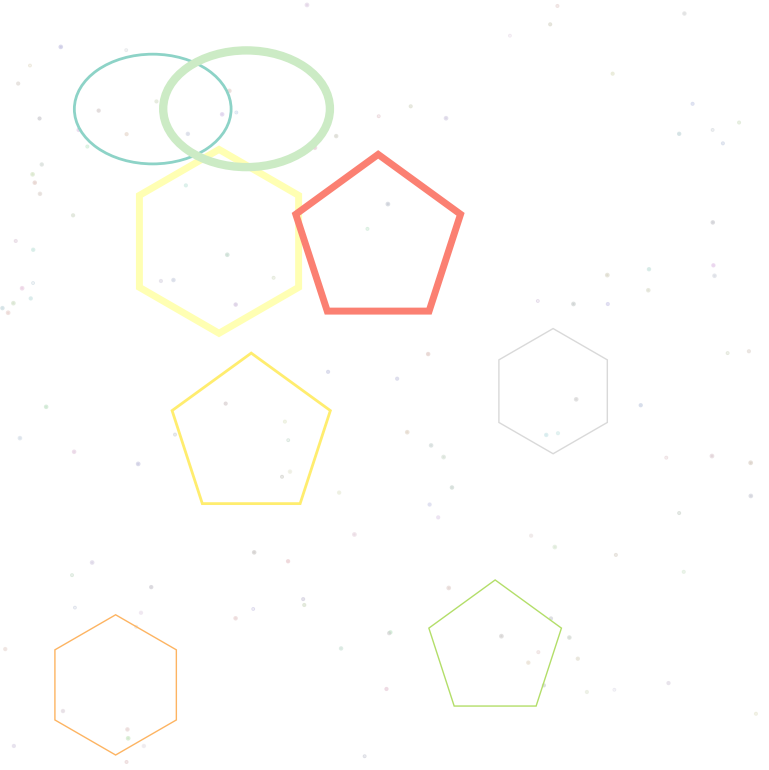[{"shape": "oval", "thickness": 1, "radius": 0.51, "center": [0.198, 0.858]}, {"shape": "hexagon", "thickness": 2.5, "radius": 0.6, "center": [0.284, 0.687]}, {"shape": "pentagon", "thickness": 2.5, "radius": 0.56, "center": [0.491, 0.687]}, {"shape": "hexagon", "thickness": 0.5, "radius": 0.46, "center": [0.15, 0.111]}, {"shape": "pentagon", "thickness": 0.5, "radius": 0.45, "center": [0.643, 0.156]}, {"shape": "hexagon", "thickness": 0.5, "radius": 0.41, "center": [0.718, 0.492]}, {"shape": "oval", "thickness": 3, "radius": 0.54, "center": [0.32, 0.859]}, {"shape": "pentagon", "thickness": 1, "radius": 0.54, "center": [0.326, 0.433]}]